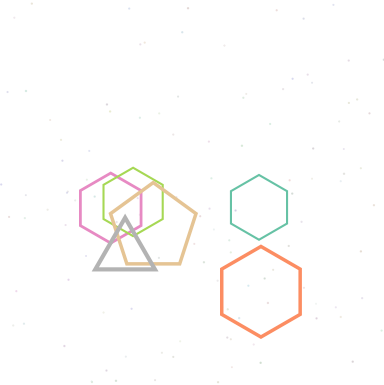[{"shape": "hexagon", "thickness": 1.5, "radius": 0.42, "center": [0.673, 0.461]}, {"shape": "hexagon", "thickness": 2.5, "radius": 0.59, "center": [0.678, 0.242]}, {"shape": "hexagon", "thickness": 2, "radius": 0.45, "center": [0.288, 0.459]}, {"shape": "hexagon", "thickness": 1.5, "radius": 0.44, "center": [0.346, 0.475]}, {"shape": "pentagon", "thickness": 2.5, "radius": 0.58, "center": [0.398, 0.409]}, {"shape": "triangle", "thickness": 3, "radius": 0.45, "center": [0.325, 0.345]}]